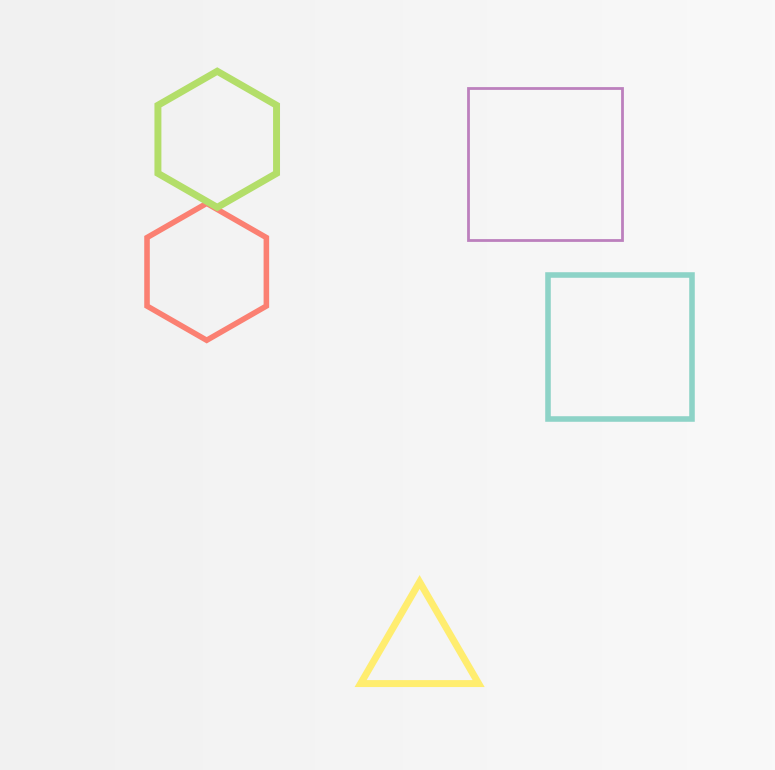[{"shape": "square", "thickness": 2, "radius": 0.47, "center": [0.8, 0.549]}, {"shape": "hexagon", "thickness": 2, "radius": 0.44, "center": [0.267, 0.647]}, {"shape": "hexagon", "thickness": 2.5, "radius": 0.44, "center": [0.28, 0.819]}, {"shape": "square", "thickness": 1, "radius": 0.5, "center": [0.703, 0.787]}, {"shape": "triangle", "thickness": 2.5, "radius": 0.44, "center": [0.541, 0.156]}]